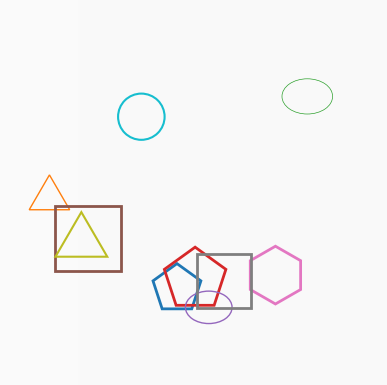[{"shape": "pentagon", "thickness": 2, "radius": 0.32, "center": [0.457, 0.25]}, {"shape": "triangle", "thickness": 1, "radius": 0.3, "center": [0.128, 0.485]}, {"shape": "oval", "thickness": 0.5, "radius": 0.33, "center": [0.793, 0.75]}, {"shape": "pentagon", "thickness": 2, "radius": 0.42, "center": [0.504, 0.275]}, {"shape": "oval", "thickness": 1, "radius": 0.3, "center": [0.539, 0.202]}, {"shape": "square", "thickness": 2, "radius": 0.42, "center": [0.227, 0.38]}, {"shape": "hexagon", "thickness": 2, "radius": 0.38, "center": [0.711, 0.285]}, {"shape": "square", "thickness": 2, "radius": 0.35, "center": [0.577, 0.271]}, {"shape": "triangle", "thickness": 1.5, "radius": 0.39, "center": [0.21, 0.372]}, {"shape": "circle", "thickness": 1.5, "radius": 0.3, "center": [0.365, 0.697]}]